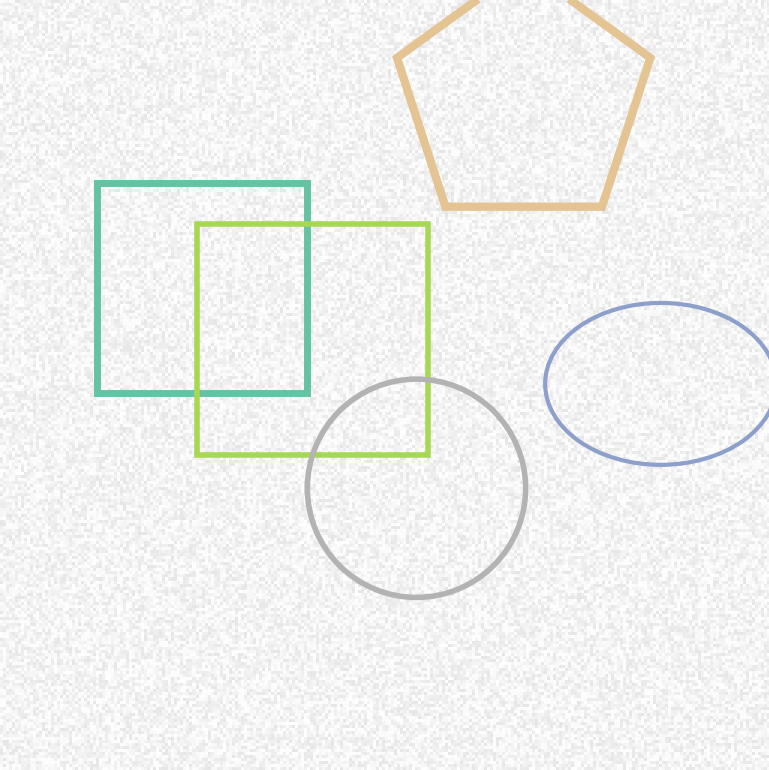[{"shape": "square", "thickness": 2.5, "radius": 0.68, "center": [0.262, 0.626]}, {"shape": "oval", "thickness": 1.5, "radius": 0.75, "center": [0.858, 0.501]}, {"shape": "square", "thickness": 2, "radius": 0.75, "center": [0.406, 0.559]}, {"shape": "pentagon", "thickness": 3, "radius": 0.86, "center": [0.68, 0.871]}, {"shape": "circle", "thickness": 2, "radius": 0.71, "center": [0.541, 0.366]}]